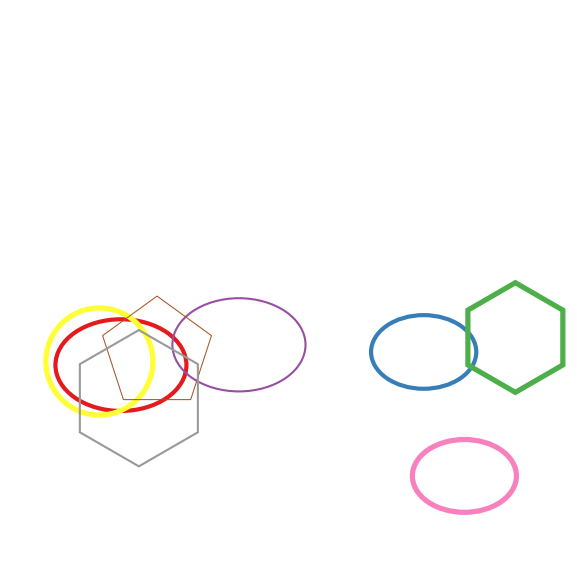[{"shape": "oval", "thickness": 2, "radius": 0.57, "center": [0.209, 0.367]}, {"shape": "oval", "thickness": 2, "radius": 0.46, "center": [0.734, 0.39]}, {"shape": "hexagon", "thickness": 2.5, "radius": 0.47, "center": [0.892, 0.415]}, {"shape": "oval", "thickness": 1, "radius": 0.58, "center": [0.414, 0.402]}, {"shape": "circle", "thickness": 2.5, "radius": 0.46, "center": [0.172, 0.373]}, {"shape": "pentagon", "thickness": 0.5, "radius": 0.5, "center": [0.272, 0.387]}, {"shape": "oval", "thickness": 2.5, "radius": 0.45, "center": [0.804, 0.175]}, {"shape": "hexagon", "thickness": 1, "radius": 0.59, "center": [0.24, 0.31]}]